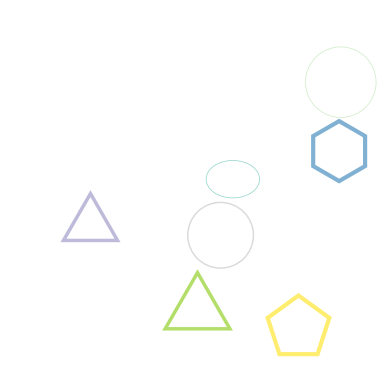[{"shape": "oval", "thickness": 0.5, "radius": 0.35, "center": [0.605, 0.535]}, {"shape": "triangle", "thickness": 2.5, "radius": 0.41, "center": [0.235, 0.416]}, {"shape": "hexagon", "thickness": 3, "radius": 0.39, "center": [0.881, 0.608]}, {"shape": "triangle", "thickness": 2.5, "radius": 0.49, "center": [0.513, 0.195]}, {"shape": "circle", "thickness": 1, "radius": 0.43, "center": [0.573, 0.389]}, {"shape": "circle", "thickness": 0.5, "radius": 0.46, "center": [0.885, 0.787]}, {"shape": "pentagon", "thickness": 3, "radius": 0.42, "center": [0.775, 0.148]}]